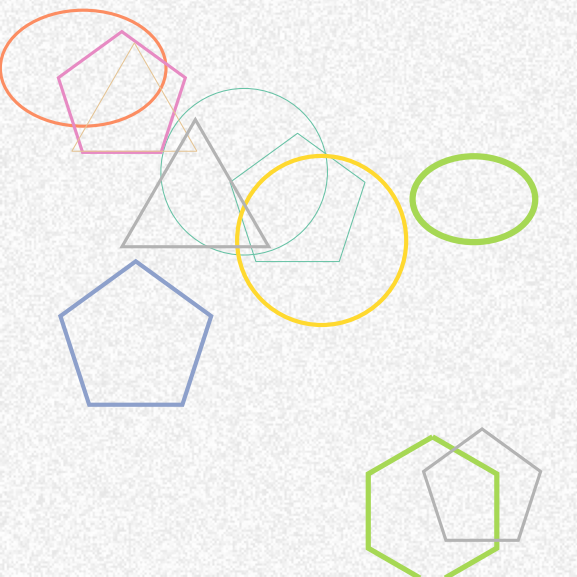[{"shape": "pentagon", "thickness": 0.5, "radius": 0.61, "center": [0.515, 0.646]}, {"shape": "circle", "thickness": 0.5, "radius": 0.72, "center": [0.423, 0.702]}, {"shape": "oval", "thickness": 1.5, "radius": 0.72, "center": [0.144, 0.881]}, {"shape": "pentagon", "thickness": 2, "radius": 0.69, "center": [0.235, 0.409]}, {"shape": "pentagon", "thickness": 1.5, "radius": 0.58, "center": [0.211, 0.829]}, {"shape": "hexagon", "thickness": 2.5, "radius": 0.64, "center": [0.749, 0.114]}, {"shape": "oval", "thickness": 3, "radius": 0.53, "center": [0.821, 0.654]}, {"shape": "circle", "thickness": 2, "radius": 0.73, "center": [0.557, 0.583]}, {"shape": "triangle", "thickness": 0.5, "radius": 0.63, "center": [0.233, 0.8]}, {"shape": "pentagon", "thickness": 1.5, "radius": 0.53, "center": [0.835, 0.15]}, {"shape": "triangle", "thickness": 1.5, "radius": 0.73, "center": [0.338, 0.645]}]